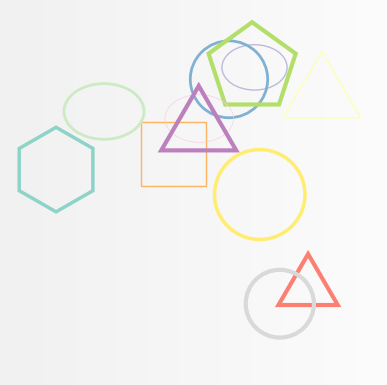[{"shape": "hexagon", "thickness": 2.5, "radius": 0.55, "center": [0.145, 0.56]}, {"shape": "triangle", "thickness": 1, "radius": 0.58, "center": [0.831, 0.752]}, {"shape": "oval", "thickness": 1, "radius": 0.42, "center": [0.657, 0.825]}, {"shape": "triangle", "thickness": 3, "radius": 0.44, "center": [0.795, 0.252]}, {"shape": "circle", "thickness": 2, "radius": 0.5, "center": [0.591, 0.794]}, {"shape": "square", "thickness": 1, "radius": 0.42, "center": [0.448, 0.599]}, {"shape": "pentagon", "thickness": 3, "radius": 0.59, "center": [0.651, 0.824]}, {"shape": "oval", "thickness": 0.5, "radius": 0.44, "center": [0.514, 0.692]}, {"shape": "circle", "thickness": 3, "radius": 0.44, "center": [0.722, 0.211]}, {"shape": "triangle", "thickness": 3, "radius": 0.56, "center": [0.513, 0.665]}, {"shape": "oval", "thickness": 2, "radius": 0.52, "center": [0.268, 0.71]}, {"shape": "circle", "thickness": 2.5, "radius": 0.58, "center": [0.67, 0.495]}]